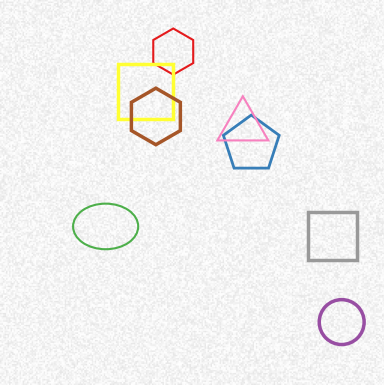[{"shape": "hexagon", "thickness": 1.5, "radius": 0.3, "center": [0.45, 0.866]}, {"shape": "pentagon", "thickness": 2, "radius": 0.38, "center": [0.653, 0.625]}, {"shape": "oval", "thickness": 1.5, "radius": 0.42, "center": [0.274, 0.412]}, {"shape": "circle", "thickness": 2.5, "radius": 0.29, "center": [0.887, 0.163]}, {"shape": "square", "thickness": 2.5, "radius": 0.36, "center": [0.378, 0.763]}, {"shape": "hexagon", "thickness": 2.5, "radius": 0.37, "center": [0.405, 0.698]}, {"shape": "triangle", "thickness": 1.5, "radius": 0.38, "center": [0.631, 0.673]}, {"shape": "square", "thickness": 2.5, "radius": 0.32, "center": [0.863, 0.387]}]